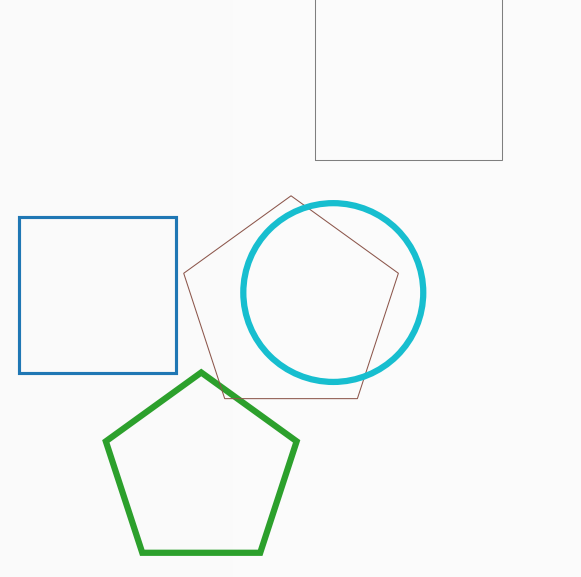[{"shape": "square", "thickness": 1.5, "radius": 0.68, "center": [0.168, 0.489]}, {"shape": "pentagon", "thickness": 3, "radius": 0.86, "center": [0.346, 0.182]}, {"shape": "pentagon", "thickness": 0.5, "radius": 0.97, "center": [0.501, 0.466]}, {"shape": "square", "thickness": 0.5, "radius": 0.81, "center": [0.703, 0.882]}, {"shape": "circle", "thickness": 3, "radius": 0.77, "center": [0.573, 0.493]}]